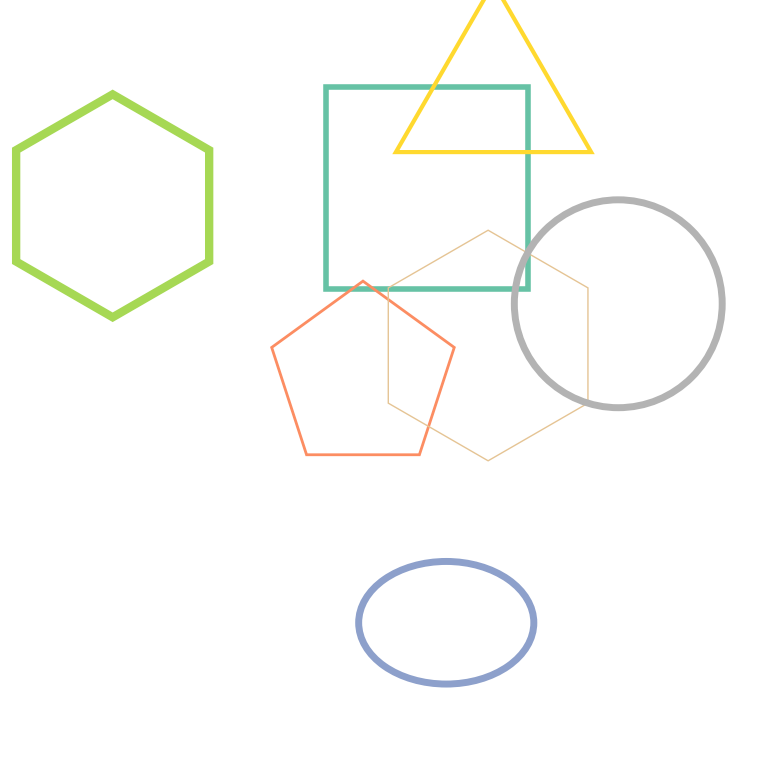[{"shape": "square", "thickness": 2, "radius": 0.66, "center": [0.555, 0.756]}, {"shape": "pentagon", "thickness": 1, "radius": 0.62, "center": [0.471, 0.51]}, {"shape": "oval", "thickness": 2.5, "radius": 0.57, "center": [0.58, 0.191]}, {"shape": "hexagon", "thickness": 3, "radius": 0.72, "center": [0.146, 0.733]}, {"shape": "triangle", "thickness": 1.5, "radius": 0.73, "center": [0.641, 0.876]}, {"shape": "hexagon", "thickness": 0.5, "radius": 0.75, "center": [0.634, 0.551]}, {"shape": "circle", "thickness": 2.5, "radius": 0.67, "center": [0.803, 0.606]}]